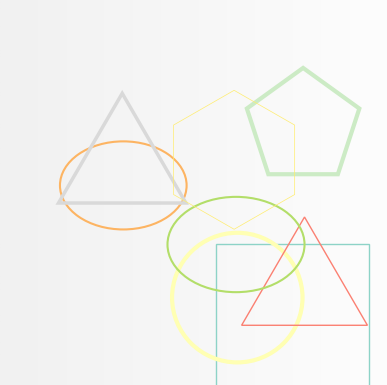[{"shape": "square", "thickness": 1, "radius": 0.99, "center": [0.756, 0.17]}, {"shape": "circle", "thickness": 3, "radius": 0.84, "center": [0.612, 0.227]}, {"shape": "triangle", "thickness": 1, "radius": 0.94, "center": [0.786, 0.249]}, {"shape": "oval", "thickness": 1.5, "radius": 0.82, "center": [0.318, 0.518]}, {"shape": "oval", "thickness": 1.5, "radius": 0.88, "center": [0.609, 0.365]}, {"shape": "triangle", "thickness": 2.5, "radius": 0.95, "center": [0.315, 0.568]}, {"shape": "pentagon", "thickness": 3, "radius": 0.76, "center": [0.782, 0.671]}, {"shape": "hexagon", "thickness": 0.5, "radius": 0.9, "center": [0.604, 0.585]}]